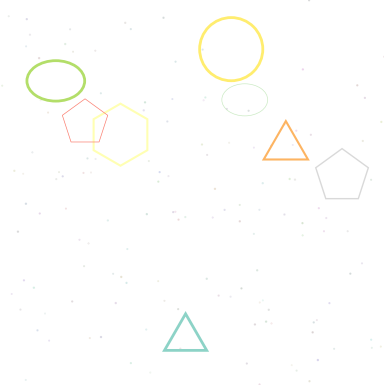[{"shape": "triangle", "thickness": 2, "radius": 0.32, "center": [0.482, 0.122]}, {"shape": "hexagon", "thickness": 1.5, "radius": 0.4, "center": [0.313, 0.65]}, {"shape": "pentagon", "thickness": 0.5, "radius": 0.31, "center": [0.221, 0.681]}, {"shape": "triangle", "thickness": 1.5, "radius": 0.33, "center": [0.742, 0.619]}, {"shape": "oval", "thickness": 2, "radius": 0.38, "center": [0.145, 0.79]}, {"shape": "pentagon", "thickness": 1, "radius": 0.36, "center": [0.888, 0.542]}, {"shape": "oval", "thickness": 0.5, "radius": 0.3, "center": [0.636, 0.741]}, {"shape": "circle", "thickness": 2, "radius": 0.41, "center": [0.601, 0.872]}]